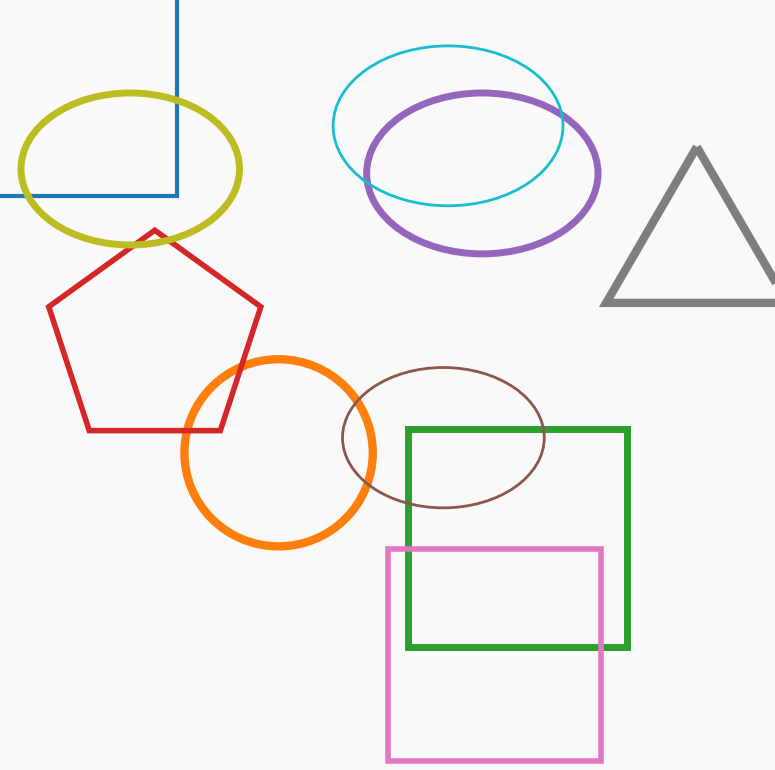[{"shape": "square", "thickness": 1.5, "radius": 0.64, "center": [0.101, 0.874]}, {"shape": "circle", "thickness": 3, "radius": 0.61, "center": [0.359, 0.412]}, {"shape": "square", "thickness": 2.5, "radius": 0.71, "center": [0.667, 0.301]}, {"shape": "pentagon", "thickness": 2, "radius": 0.72, "center": [0.2, 0.557]}, {"shape": "oval", "thickness": 2.5, "radius": 0.75, "center": [0.622, 0.775]}, {"shape": "oval", "thickness": 1, "radius": 0.65, "center": [0.572, 0.432]}, {"shape": "square", "thickness": 2, "radius": 0.69, "center": [0.638, 0.149]}, {"shape": "triangle", "thickness": 3, "radius": 0.68, "center": [0.899, 0.674]}, {"shape": "oval", "thickness": 2.5, "radius": 0.71, "center": [0.168, 0.781]}, {"shape": "oval", "thickness": 1, "radius": 0.74, "center": [0.578, 0.837]}]